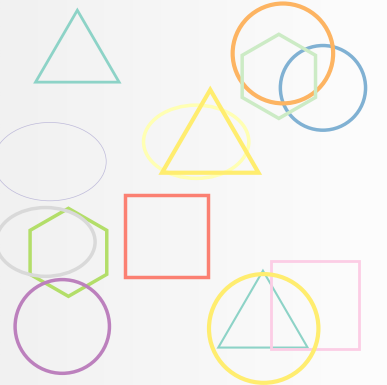[{"shape": "triangle", "thickness": 1.5, "radius": 0.67, "center": [0.679, 0.164]}, {"shape": "triangle", "thickness": 2, "radius": 0.62, "center": [0.2, 0.849]}, {"shape": "oval", "thickness": 2.5, "radius": 0.68, "center": [0.506, 0.632]}, {"shape": "oval", "thickness": 0.5, "radius": 0.73, "center": [0.129, 0.58]}, {"shape": "square", "thickness": 2.5, "radius": 0.53, "center": [0.43, 0.386]}, {"shape": "circle", "thickness": 2.5, "radius": 0.55, "center": [0.833, 0.772]}, {"shape": "circle", "thickness": 3, "radius": 0.65, "center": [0.73, 0.861]}, {"shape": "hexagon", "thickness": 2.5, "radius": 0.57, "center": [0.177, 0.345]}, {"shape": "square", "thickness": 2, "radius": 0.57, "center": [0.813, 0.208]}, {"shape": "oval", "thickness": 2.5, "radius": 0.64, "center": [0.118, 0.372]}, {"shape": "circle", "thickness": 2.5, "radius": 0.61, "center": [0.161, 0.152]}, {"shape": "hexagon", "thickness": 2.5, "radius": 0.55, "center": [0.72, 0.802]}, {"shape": "circle", "thickness": 3, "radius": 0.71, "center": [0.681, 0.147]}, {"shape": "triangle", "thickness": 3, "radius": 0.72, "center": [0.543, 0.623]}]